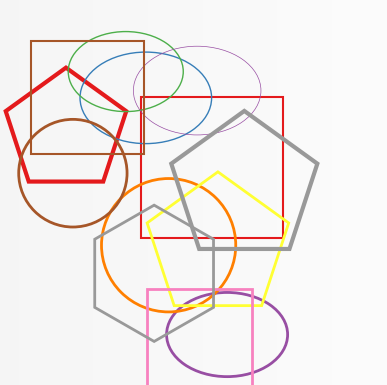[{"shape": "pentagon", "thickness": 3, "radius": 0.82, "center": [0.17, 0.661]}, {"shape": "square", "thickness": 1.5, "radius": 0.92, "center": [0.548, 0.565]}, {"shape": "oval", "thickness": 1, "radius": 0.85, "center": [0.376, 0.746]}, {"shape": "oval", "thickness": 1, "radius": 0.74, "center": [0.325, 0.814]}, {"shape": "oval", "thickness": 0.5, "radius": 0.82, "center": [0.509, 0.765]}, {"shape": "oval", "thickness": 2, "radius": 0.78, "center": [0.586, 0.131]}, {"shape": "circle", "thickness": 2, "radius": 0.87, "center": [0.435, 0.363]}, {"shape": "pentagon", "thickness": 2, "radius": 0.96, "center": [0.562, 0.362]}, {"shape": "circle", "thickness": 2, "radius": 0.7, "center": [0.188, 0.55]}, {"shape": "square", "thickness": 1.5, "radius": 0.73, "center": [0.226, 0.747]}, {"shape": "square", "thickness": 2, "radius": 0.68, "center": [0.516, 0.113]}, {"shape": "hexagon", "thickness": 2, "radius": 0.88, "center": [0.398, 0.29]}, {"shape": "pentagon", "thickness": 3, "radius": 0.99, "center": [0.631, 0.514]}]